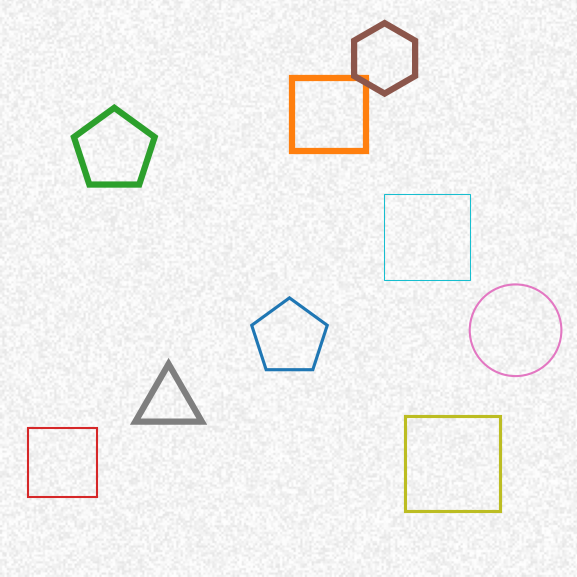[{"shape": "pentagon", "thickness": 1.5, "radius": 0.34, "center": [0.501, 0.415]}, {"shape": "square", "thickness": 3, "radius": 0.32, "center": [0.57, 0.801]}, {"shape": "pentagon", "thickness": 3, "radius": 0.37, "center": [0.198, 0.739]}, {"shape": "square", "thickness": 1, "radius": 0.3, "center": [0.108, 0.198]}, {"shape": "hexagon", "thickness": 3, "radius": 0.31, "center": [0.666, 0.898]}, {"shape": "circle", "thickness": 1, "radius": 0.4, "center": [0.893, 0.427]}, {"shape": "triangle", "thickness": 3, "radius": 0.33, "center": [0.292, 0.302]}, {"shape": "square", "thickness": 1.5, "radius": 0.41, "center": [0.784, 0.197]}, {"shape": "square", "thickness": 0.5, "radius": 0.37, "center": [0.739, 0.588]}]